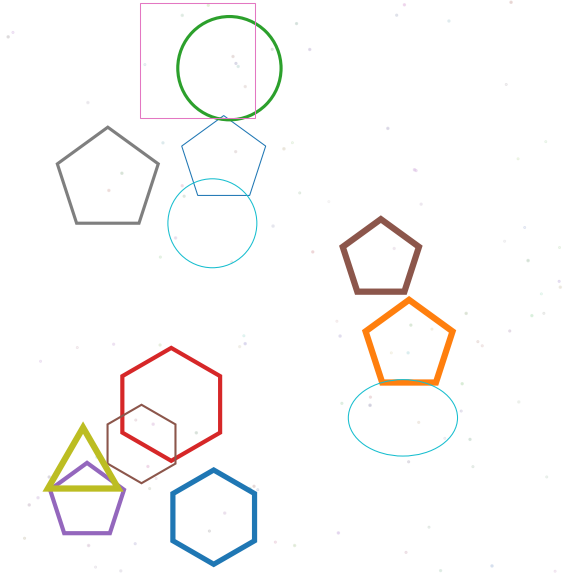[{"shape": "hexagon", "thickness": 2.5, "radius": 0.41, "center": [0.37, 0.104]}, {"shape": "pentagon", "thickness": 0.5, "radius": 0.38, "center": [0.387, 0.723]}, {"shape": "pentagon", "thickness": 3, "radius": 0.4, "center": [0.708, 0.401]}, {"shape": "circle", "thickness": 1.5, "radius": 0.45, "center": [0.397, 0.881]}, {"shape": "hexagon", "thickness": 2, "radius": 0.49, "center": [0.297, 0.299]}, {"shape": "pentagon", "thickness": 2, "radius": 0.34, "center": [0.151, 0.13]}, {"shape": "pentagon", "thickness": 3, "radius": 0.35, "center": [0.659, 0.55]}, {"shape": "hexagon", "thickness": 1, "radius": 0.34, "center": [0.245, 0.23]}, {"shape": "square", "thickness": 0.5, "radius": 0.5, "center": [0.341, 0.894]}, {"shape": "pentagon", "thickness": 1.5, "radius": 0.46, "center": [0.187, 0.687]}, {"shape": "triangle", "thickness": 3, "radius": 0.35, "center": [0.144, 0.188]}, {"shape": "circle", "thickness": 0.5, "radius": 0.39, "center": [0.368, 0.613]}, {"shape": "oval", "thickness": 0.5, "radius": 0.47, "center": [0.698, 0.276]}]